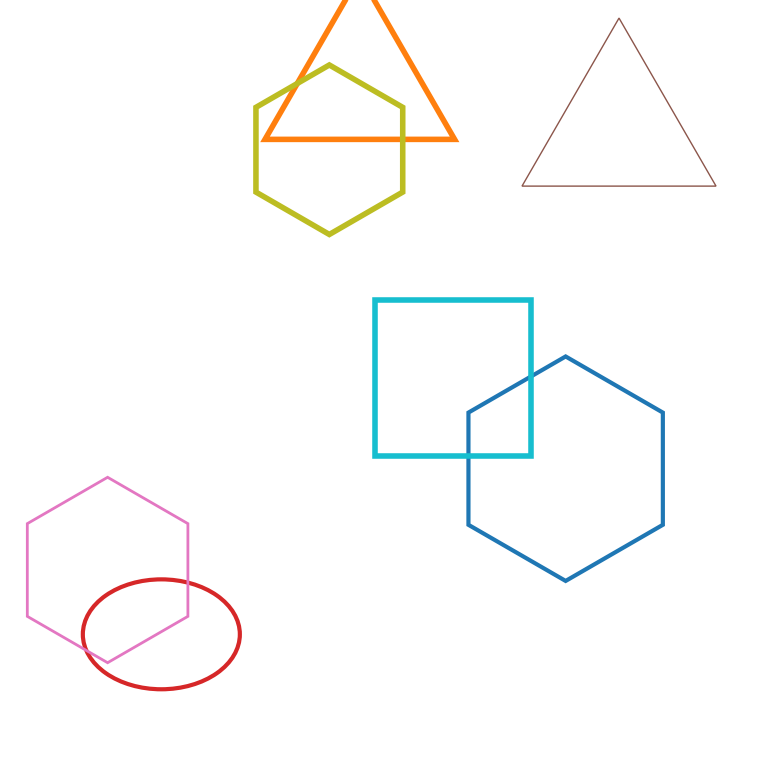[{"shape": "hexagon", "thickness": 1.5, "radius": 0.73, "center": [0.735, 0.391]}, {"shape": "triangle", "thickness": 2, "radius": 0.71, "center": [0.467, 0.89]}, {"shape": "oval", "thickness": 1.5, "radius": 0.51, "center": [0.21, 0.176]}, {"shape": "triangle", "thickness": 0.5, "radius": 0.73, "center": [0.804, 0.831]}, {"shape": "hexagon", "thickness": 1, "radius": 0.6, "center": [0.14, 0.26]}, {"shape": "hexagon", "thickness": 2, "radius": 0.55, "center": [0.428, 0.806]}, {"shape": "square", "thickness": 2, "radius": 0.51, "center": [0.589, 0.509]}]